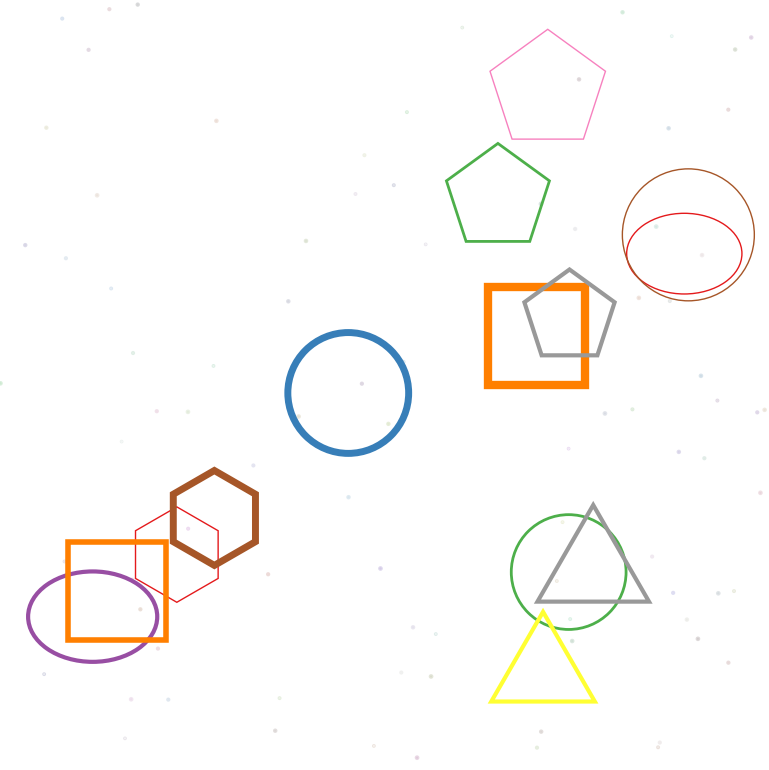[{"shape": "oval", "thickness": 0.5, "radius": 0.37, "center": [0.889, 0.671]}, {"shape": "hexagon", "thickness": 0.5, "radius": 0.31, "center": [0.23, 0.28]}, {"shape": "circle", "thickness": 2.5, "radius": 0.39, "center": [0.452, 0.49]}, {"shape": "circle", "thickness": 1, "radius": 0.37, "center": [0.739, 0.257]}, {"shape": "pentagon", "thickness": 1, "radius": 0.35, "center": [0.647, 0.743]}, {"shape": "oval", "thickness": 1.5, "radius": 0.42, "center": [0.12, 0.199]}, {"shape": "square", "thickness": 3, "radius": 0.32, "center": [0.697, 0.564]}, {"shape": "square", "thickness": 2, "radius": 0.32, "center": [0.151, 0.233]}, {"shape": "triangle", "thickness": 1.5, "radius": 0.39, "center": [0.705, 0.128]}, {"shape": "hexagon", "thickness": 2.5, "radius": 0.31, "center": [0.278, 0.327]}, {"shape": "circle", "thickness": 0.5, "radius": 0.43, "center": [0.894, 0.695]}, {"shape": "pentagon", "thickness": 0.5, "radius": 0.39, "center": [0.711, 0.883]}, {"shape": "triangle", "thickness": 1.5, "radius": 0.42, "center": [0.77, 0.26]}, {"shape": "pentagon", "thickness": 1.5, "radius": 0.31, "center": [0.74, 0.588]}]